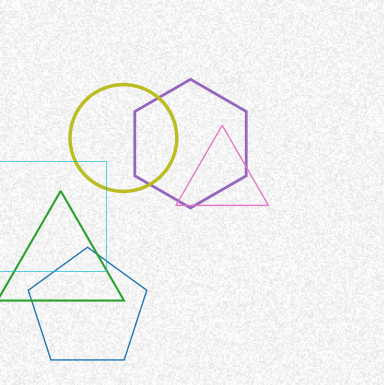[{"shape": "pentagon", "thickness": 1, "radius": 0.81, "center": [0.227, 0.196]}, {"shape": "triangle", "thickness": 1.5, "radius": 0.95, "center": [0.158, 0.314]}, {"shape": "hexagon", "thickness": 2, "radius": 0.84, "center": [0.495, 0.627]}, {"shape": "triangle", "thickness": 1, "radius": 0.69, "center": [0.577, 0.536]}, {"shape": "circle", "thickness": 2.5, "radius": 0.69, "center": [0.321, 0.642]}, {"shape": "square", "thickness": 0.5, "radius": 0.71, "center": [0.132, 0.439]}]